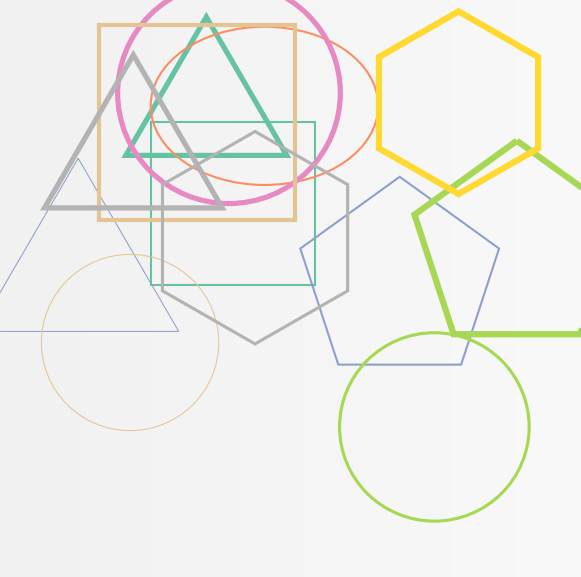[{"shape": "triangle", "thickness": 2.5, "radius": 0.8, "center": [0.355, 0.81]}, {"shape": "square", "thickness": 1, "radius": 0.7, "center": [0.401, 0.647]}, {"shape": "oval", "thickness": 1, "radius": 0.98, "center": [0.455, 0.816]}, {"shape": "triangle", "thickness": 0.5, "radius": 1.0, "center": [0.134, 0.525]}, {"shape": "pentagon", "thickness": 1, "radius": 0.9, "center": [0.688, 0.513]}, {"shape": "circle", "thickness": 2.5, "radius": 0.96, "center": [0.394, 0.838]}, {"shape": "circle", "thickness": 1.5, "radius": 0.82, "center": [0.747, 0.26]}, {"shape": "pentagon", "thickness": 3, "radius": 0.93, "center": [0.889, 0.57]}, {"shape": "hexagon", "thickness": 3, "radius": 0.79, "center": [0.789, 0.821]}, {"shape": "circle", "thickness": 0.5, "radius": 0.76, "center": [0.224, 0.406]}, {"shape": "square", "thickness": 2, "radius": 0.84, "center": [0.338, 0.787]}, {"shape": "triangle", "thickness": 2.5, "radius": 0.88, "center": [0.229, 0.727]}, {"shape": "hexagon", "thickness": 1.5, "radius": 0.92, "center": [0.439, 0.588]}]